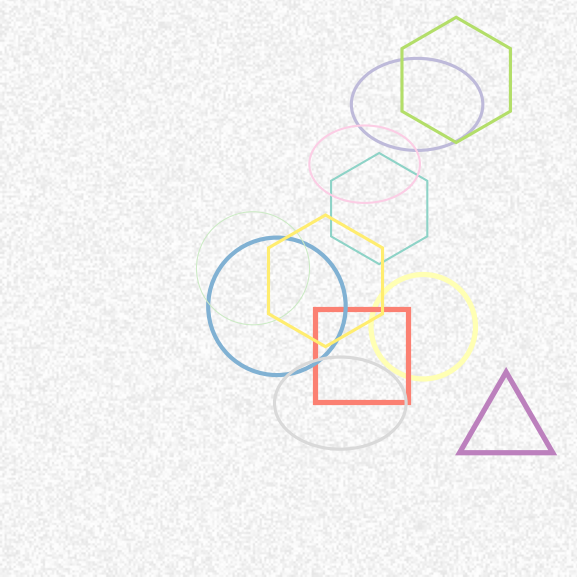[{"shape": "hexagon", "thickness": 1, "radius": 0.48, "center": [0.657, 0.638]}, {"shape": "circle", "thickness": 2.5, "radius": 0.45, "center": [0.733, 0.433]}, {"shape": "oval", "thickness": 1.5, "radius": 0.57, "center": [0.722, 0.818]}, {"shape": "square", "thickness": 2.5, "radius": 0.4, "center": [0.626, 0.384]}, {"shape": "circle", "thickness": 2, "radius": 0.6, "center": [0.48, 0.469]}, {"shape": "hexagon", "thickness": 1.5, "radius": 0.54, "center": [0.79, 0.861]}, {"shape": "oval", "thickness": 1, "radius": 0.48, "center": [0.631, 0.715]}, {"shape": "oval", "thickness": 1.5, "radius": 0.57, "center": [0.589, 0.301]}, {"shape": "triangle", "thickness": 2.5, "radius": 0.47, "center": [0.876, 0.262]}, {"shape": "circle", "thickness": 0.5, "radius": 0.49, "center": [0.438, 0.535]}, {"shape": "hexagon", "thickness": 1.5, "radius": 0.57, "center": [0.564, 0.513]}]